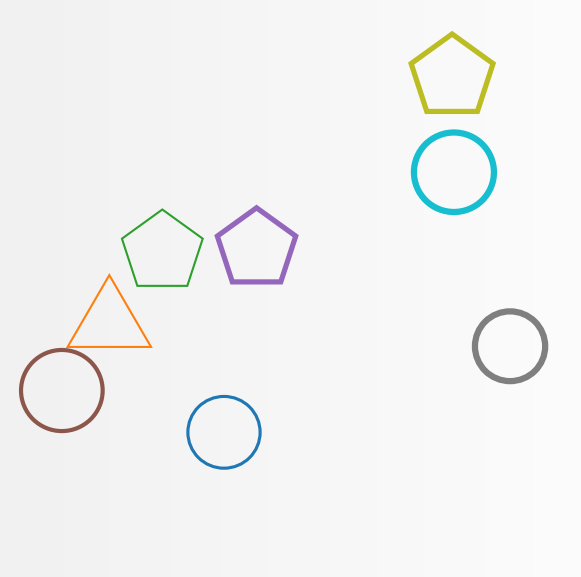[{"shape": "circle", "thickness": 1.5, "radius": 0.31, "center": [0.385, 0.251]}, {"shape": "triangle", "thickness": 1, "radius": 0.41, "center": [0.188, 0.44]}, {"shape": "pentagon", "thickness": 1, "radius": 0.37, "center": [0.279, 0.563]}, {"shape": "pentagon", "thickness": 2.5, "radius": 0.35, "center": [0.441, 0.568]}, {"shape": "circle", "thickness": 2, "radius": 0.35, "center": [0.106, 0.323]}, {"shape": "circle", "thickness": 3, "radius": 0.3, "center": [0.878, 0.4]}, {"shape": "pentagon", "thickness": 2.5, "radius": 0.37, "center": [0.778, 0.866]}, {"shape": "circle", "thickness": 3, "radius": 0.34, "center": [0.781, 0.701]}]